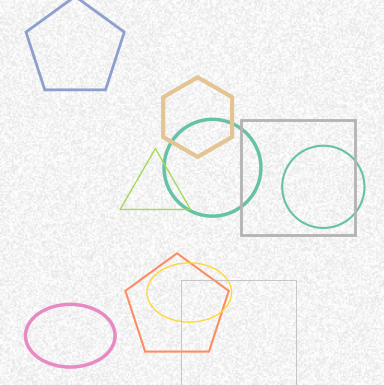[{"shape": "circle", "thickness": 2.5, "radius": 0.63, "center": [0.552, 0.564]}, {"shape": "circle", "thickness": 1.5, "radius": 0.53, "center": [0.84, 0.515]}, {"shape": "pentagon", "thickness": 1.5, "radius": 0.71, "center": [0.46, 0.201]}, {"shape": "pentagon", "thickness": 2, "radius": 0.67, "center": [0.195, 0.875]}, {"shape": "oval", "thickness": 2.5, "radius": 0.58, "center": [0.183, 0.128]}, {"shape": "triangle", "thickness": 1, "radius": 0.53, "center": [0.404, 0.509]}, {"shape": "oval", "thickness": 1, "radius": 0.55, "center": [0.492, 0.24]}, {"shape": "hexagon", "thickness": 3, "radius": 0.52, "center": [0.513, 0.696]}, {"shape": "square", "thickness": 2, "radius": 0.74, "center": [0.773, 0.539]}, {"shape": "square", "thickness": 0.5, "radius": 0.75, "center": [0.62, 0.123]}]